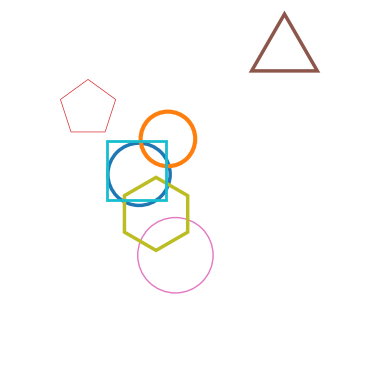[{"shape": "circle", "thickness": 2.5, "radius": 0.4, "center": [0.361, 0.547]}, {"shape": "circle", "thickness": 3, "radius": 0.35, "center": [0.436, 0.639]}, {"shape": "pentagon", "thickness": 0.5, "radius": 0.38, "center": [0.229, 0.718]}, {"shape": "triangle", "thickness": 2.5, "radius": 0.49, "center": [0.739, 0.865]}, {"shape": "circle", "thickness": 1, "radius": 0.49, "center": [0.456, 0.337]}, {"shape": "hexagon", "thickness": 2.5, "radius": 0.47, "center": [0.405, 0.444]}, {"shape": "square", "thickness": 2, "radius": 0.38, "center": [0.355, 0.557]}]